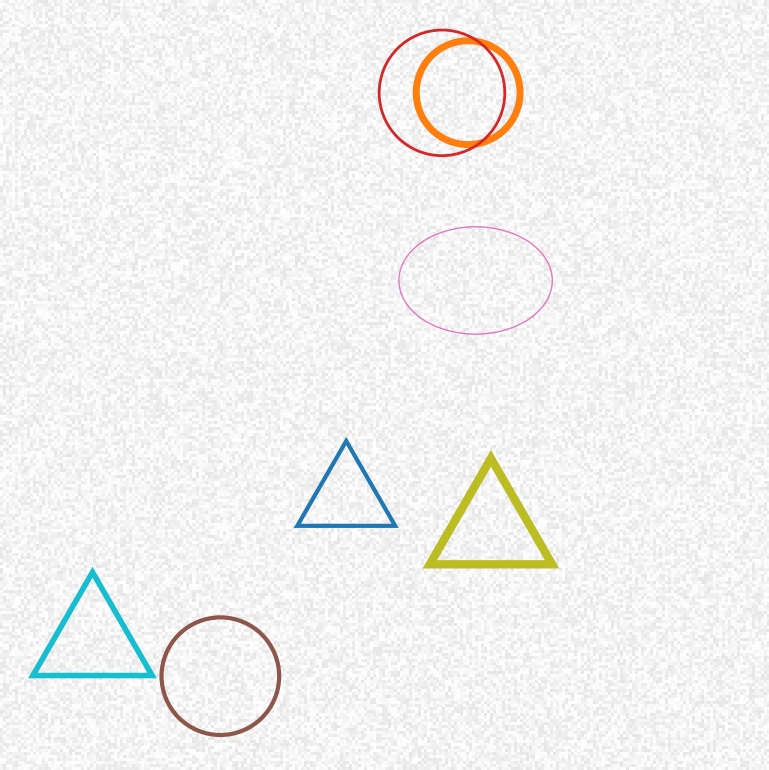[{"shape": "triangle", "thickness": 1.5, "radius": 0.37, "center": [0.45, 0.354]}, {"shape": "circle", "thickness": 2.5, "radius": 0.34, "center": [0.608, 0.88]}, {"shape": "circle", "thickness": 1, "radius": 0.41, "center": [0.574, 0.879]}, {"shape": "circle", "thickness": 1.5, "radius": 0.38, "center": [0.286, 0.122]}, {"shape": "oval", "thickness": 0.5, "radius": 0.5, "center": [0.618, 0.636]}, {"shape": "triangle", "thickness": 3, "radius": 0.46, "center": [0.638, 0.313]}, {"shape": "triangle", "thickness": 2, "radius": 0.45, "center": [0.12, 0.167]}]